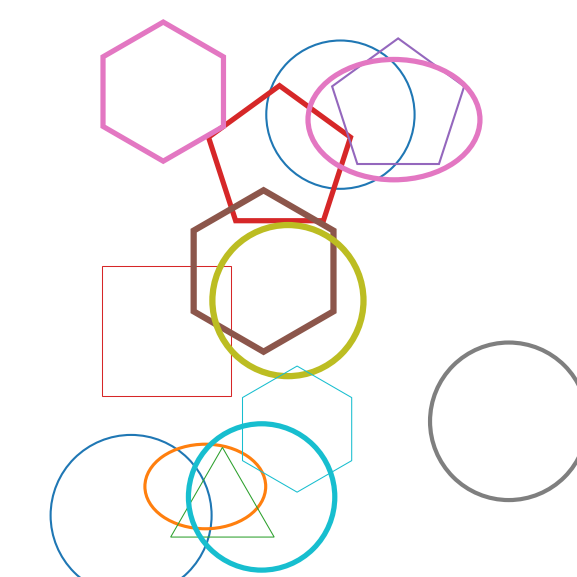[{"shape": "circle", "thickness": 1, "radius": 0.7, "center": [0.227, 0.107]}, {"shape": "circle", "thickness": 1, "radius": 0.64, "center": [0.589, 0.801]}, {"shape": "oval", "thickness": 1.5, "radius": 0.52, "center": [0.356, 0.157]}, {"shape": "triangle", "thickness": 0.5, "radius": 0.52, "center": [0.385, 0.121]}, {"shape": "pentagon", "thickness": 2.5, "radius": 0.65, "center": [0.484, 0.722]}, {"shape": "square", "thickness": 0.5, "radius": 0.56, "center": [0.288, 0.426]}, {"shape": "pentagon", "thickness": 1, "radius": 0.6, "center": [0.689, 0.812]}, {"shape": "hexagon", "thickness": 3, "radius": 0.7, "center": [0.456, 0.53]}, {"shape": "oval", "thickness": 2.5, "radius": 0.74, "center": [0.682, 0.792]}, {"shape": "hexagon", "thickness": 2.5, "radius": 0.6, "center": [0.283, 0.84]}, {"shape": "circle", "thickness": 2, "radius": 0.68, "center": [0.881, 0.27]}, {"shape": "circle", "thickness": 3, "radius": 0.65, "center": [0.499, 0.479]}, {"shape": "circle", "thickness": 2.5, "radius": 0.63, "center": [0.453, 0.139]}, {"shape": "hexagon", "thickness": 0.5, "radius": 0.55, "center": [0.514, 0.256]}]